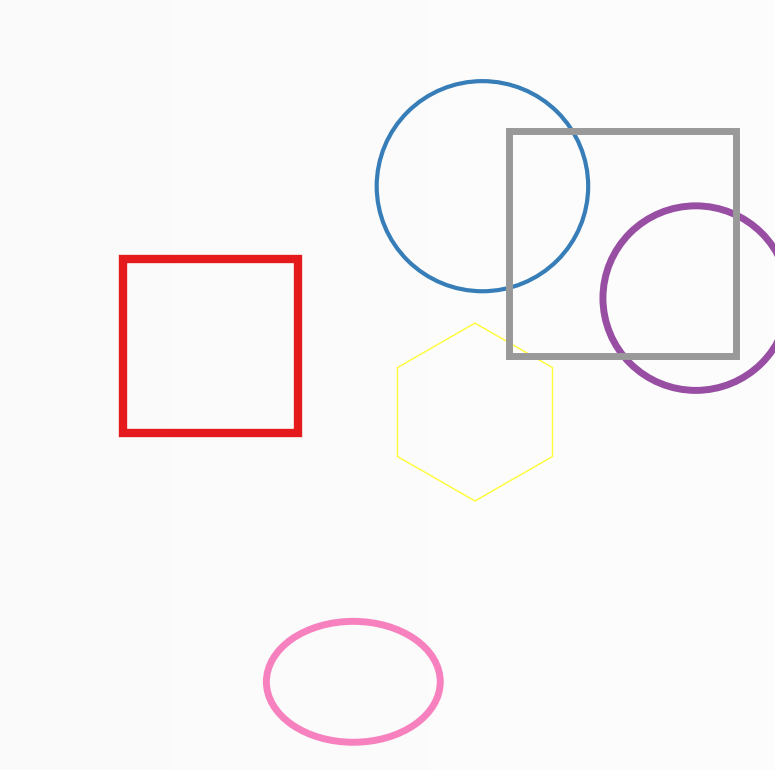[{"shape": "square", "thickness": 3, "radius": 0.57, "center": [0.271, 0.551]}, {"shape": "circle", "thickness": 1.5, "radius": 0.68, "center": [0.622, 0.758]}, {"shape": "circle", "thickness": 2.5, "radius": 0.6, "center": [0.898, 0.613]}, {"shape": "hexagon", "thickness": 0.5, "radius": 0.58, "center": [0.613, 0.465]}, {"shape": "oval", "thickness": 2.5, "radius": 0.56, "center": [0.456, 0.115]}, {"shape": "square", "thickness": 2.5, "radius": 0.73, "center": [0.803, 0.683]}]